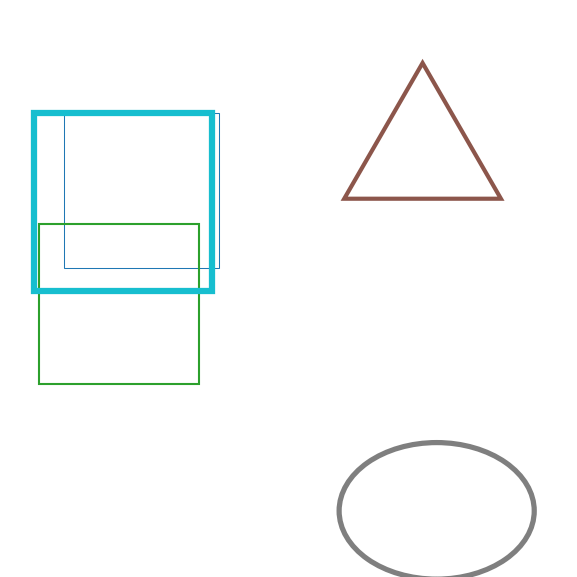[{"shape": "square", "thickness": 0.5, "radius": 0.67, "center": [0.245, 0.669]}, {"shape": "square", "thickness": 1, "radius": 0.69, "center": [0.206, 0.472]}, {"shape": "triangle", "thickness": 2, "radius": 0.78, "center": [0.732, 0.733]}, {"shape": "oval", "thickness": 2.5, "radius": 0.84, "center": [0.756, 0.115]}, {"shape": "square", "thickness": 3, "radius": 0.77, "center": [0.213, 0.649]}]